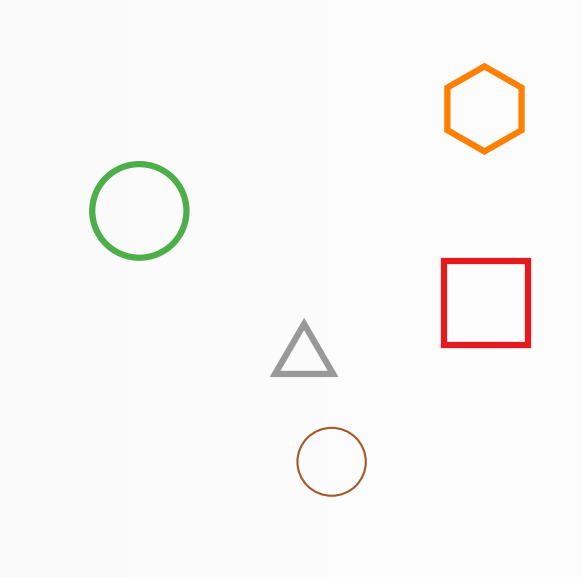[{"shape": "square", "thickness": 3, "radius": 0.36, "center": [0.836, 0.475]}, {"shape": "circle", "thickness": 3, "radius": 0.41, "center": [0.24, 0.634]}, {"shape": "hexagon", "thickness": 3, "radius": 0.37, "center": [0.834, 0.811]}, {"shape": "circle", "thickness": 1, "radius": 0.29, "center": [0.571, 0.199]}, {"shape": "triangle", "thickness": 3, "radius": 0.29, "center": [0.523, 0.38]}]